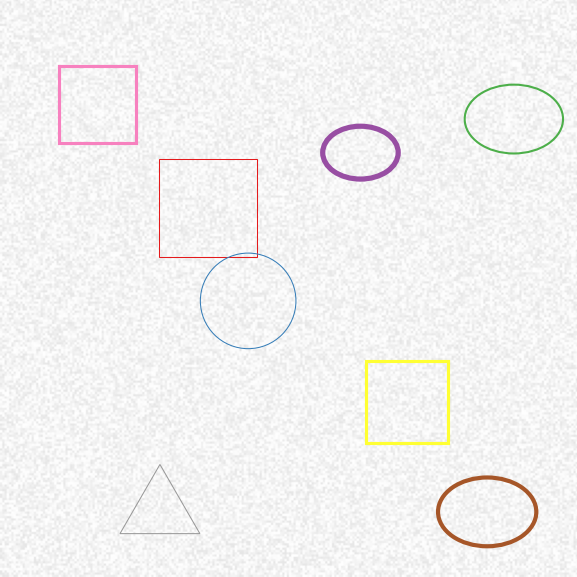[{"shape": "square", "thickness": 0.5, "radius": 0.43, "center": [0.361, 0.638]}, {"shape": "circle", "thickness": 0.5, "radius": 0.41, "center": [0.43, 0.478]}, {"shape": "oval", "thickness": 1, "radius": 0.43, "center": [0.89, 0.793]}, {"shape": "oval", "thickness": 2.5, "radius": 0.33, "center": [0.624, 0.735]}, {"shape": "square", "thickness": 1.5, "radius": 0.36, "center": [0.705, 0.303]}, {"shape": "oval", "thickness": 2, "radius": 0.43, "center": [0.844, 0.113]}, {"shape": "square", "thickness": 1.5, "radius": 0.33, "center": [0.169, 0.818]}, {"shape": "triangle", "thickness": 0.5, "radius": 0.4, "center": [0.277, 0.115]}]